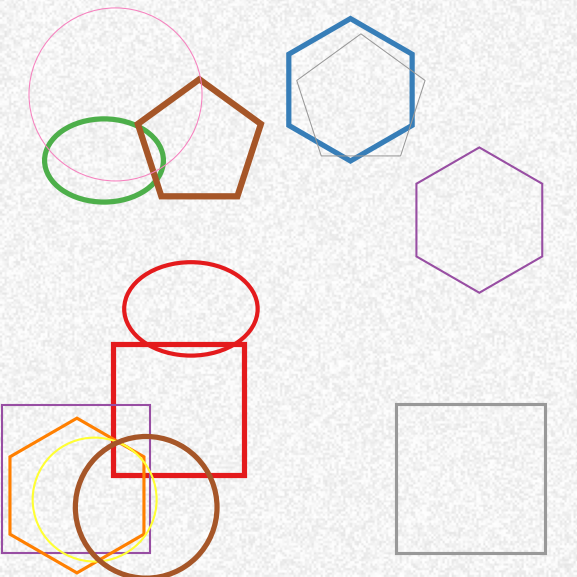[{"shape": "square", "thickness": 2.5, "radius": 0.57, "center": [0.309, 0.291]}, {"shape": "oval", "thickness": 2, "radius": 0.58, "center": [0.331, 0.464]}, {"shape": "hexagon", "thickness": 2.5, "radius": 0.62, "center": [0.607, 0.844]}, {"shape": "oval", "thickness": 2.5, "radius": 0.51, "center": [0.18, 0.721]}, {"shape": "square", "thickness": 1, "radius": 0.64, "center": [0.132, 0.17]}, {"shape": "hexagon", "thickness": 1, "radius": 0.63, "center": [0.83, 0.618]}, {"shape": "hexagon", "thickness": 1.5, "radius": 0.67, "center": [0.133, 0.141]}, {"shape": "circle", "thickness": 1, "radius": 0.54, "center": [0.164, 0.134]}, {"shape": "pentagon", "thickness": 3, "radius": 0.56, "center": [0.345, 0.75]}, {"shape": "circle", "thickness": 2.5, "radius": 0.61, "center": [0.253, 0.121]}, {"shape": "circle", "thickness": 0.5, "radius": 0.75, "center": [0.2, 0.836]}, {"shape": "square", "thickness": 1.5, "radius": 0.64, "center": [0.814, 0.171]}, {"shape": "pentagon", "thickness": 0.5, "radius": 0.58, "center": [0.625, 0.824]}]